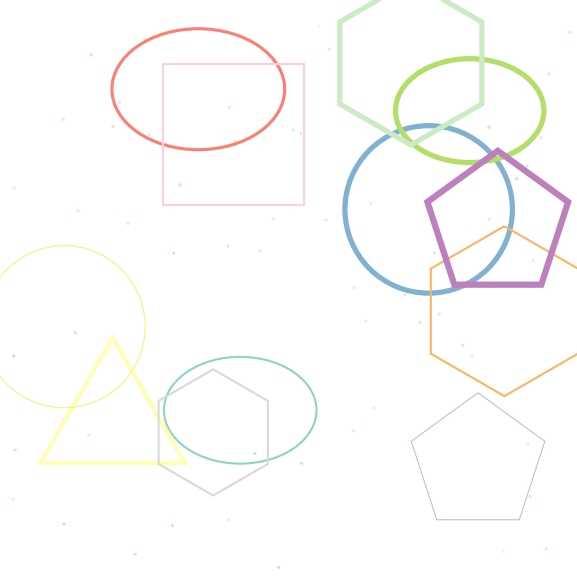[{"shape": "oval", "thickness": 1, "radius": 0.66, "center": [0.416, 0.289]}, {"shape": "triangle", "thickness": 2, "radius": 0.72, "center": [0.195, 0.27]}, {"shape": "pentagon", "thickness": 0.5, "radius": 0.61, "center": [0.828, 0.197]}, {"shape": "oval", "thickness": 1.5, "radius": 0.75, "center": [0.343, 0.845]}, {"shape": "circle", "thickness": 2.5, "radius": 0.72, "center": [0.742, 0.637]}, {"shape": "hexagon", "thickness": 1, "radius": 0.74, "center": [0.873, 0.46]}, {"shape": "oval", "thickness": 2.5, "radius": 0.64, "center": [0.813, 0.808]}, {"shape": "square", "thickness": 1, "radius": 0.61, "center": [0.404, 0.766]}, {"shape": "hexagon", "thickness": 1, "radius": 0.55, "center": [0.369, 0.25]}, {"shape": "pentagon", "thickness": 3, "radius": 0.64, "center": [0.862, 0.61]}, {"shape": "hexagon", "thickness": 2.5, "radius": 0.71, "center": [0.711, 0.89]}, {"shape": "circle", "thickness": 0.5, "radius": 0.7, "center": [0.111, 0.433]}]